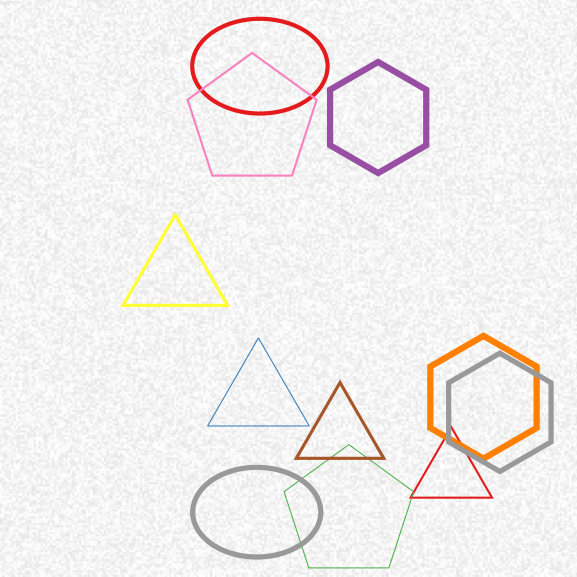[{"shape": "oval", "thickness": 2, "radius": 0.59, "center": [0.45, 0.885]}, {"shape": "triangle", "thickness": 1, "radius": 0.41, "center": [0.782, 0.178]}, {"shape": "triangle", "thickness": 0.5, "radius": 0.51, "center": [0.447, 0.312]}, {"shape": "pentagon", "thickness": 0.5, "radius": 0.59, "center": [0.604, 0.111]}, {"shape": "hexagon", "thickness": 3, "radius": 0.48, "center": [0.655, 0.796]}, {"shape": "hexagon", "thickness": 3, "radius": 0.53, "center": [0.837, 0.311]}, {"shape": "triangle", "thickness": 1.5, "radius": 0.52, "center": [0.304, 0.523]}, {"shape": "triangle", "thickness": 1.5, "radius": 0.44, "center": [0.589, 0.249]}, {"shape": "pentagon", "thickness": 1, "radius": 0.59, "center": [0.437, 0.79]}, {"shape": "hexagon", "thickness": 2.5, "radius": 0.51, "center": [0.866, 0.285]}, {"shape": "oval", "thickness": 2.5, "radius": 0.55, "center": [0.445, 0.112]}]